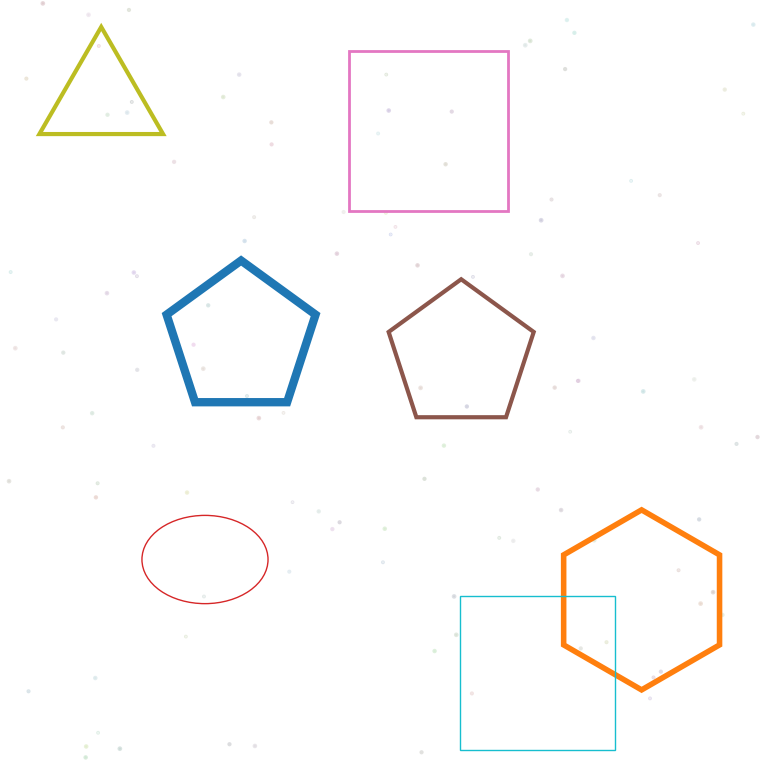[{"shape": "pentagon", "thickness": 3, "radius": 0.51, "center": [0.313, 0.56]}, {"shape": "hexagon", "thickness": 2, "radius": 0.58, "center": [0.833, 0.221]}, {"shape": "oval", "thickness": 0.5, "radius": 0.41, "center": [0.266, 0.273]}, {"shape": "pentagon", "thickness": 1.5, "radius": 0.5, "center": [0.599, 0.538]}, {"shape": "square", "thickness": 1, "radius": 0.52, "center": [0.556, 0.83]}, {"shape": "triangle", "thickness": 1.5, "radius": 0.46, "center": [0.131, 0.872]}, {"shape": "square", "thickness": 0.5, "radius": 0.5, "center": [0.698, 0.126]}]